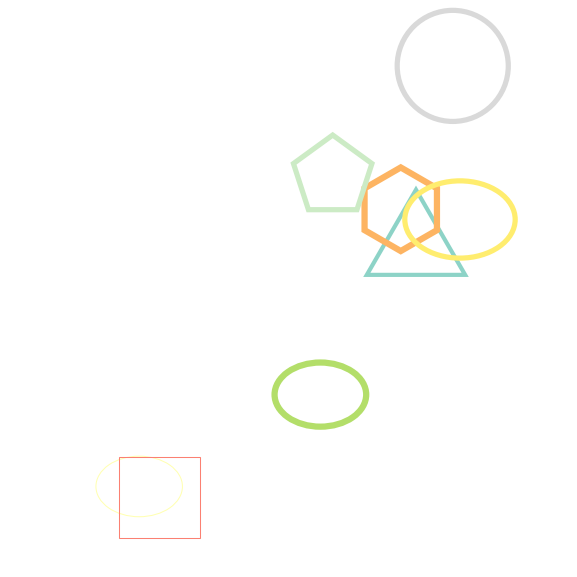[{"shape": "triangle", "thickness": 2, "radius": 0.49, "center": [0.72, 0.572]}, {"shape": "oval", "thickness": 0.5, "radius": 0.37, "center": [0.241, 0.157]}, {"shape": "square", "thickness": 0.5, "radius": 0.35, "center": [0.276, 0.138]}, {"shape": "hexagon", "thickness": 3, "radius": 0.36, "center": [0.694, 0.637]}, {"shape": "oval", "thickness": 3, "radius": 0.4, "center": [0.555, 0.316]}, {"shape": "circle", "thickness": 2.5, "radius": 0.48, "center": [0.784, 0.885]}, {"shape": "pentagon", "thickness": 2.5, "radius": 0.36, "center": [0.576, 0.694]}, {"shape": "oval", "thickness": 2.5, "radius": 0.48, "center": [0.797, 0.619]}]